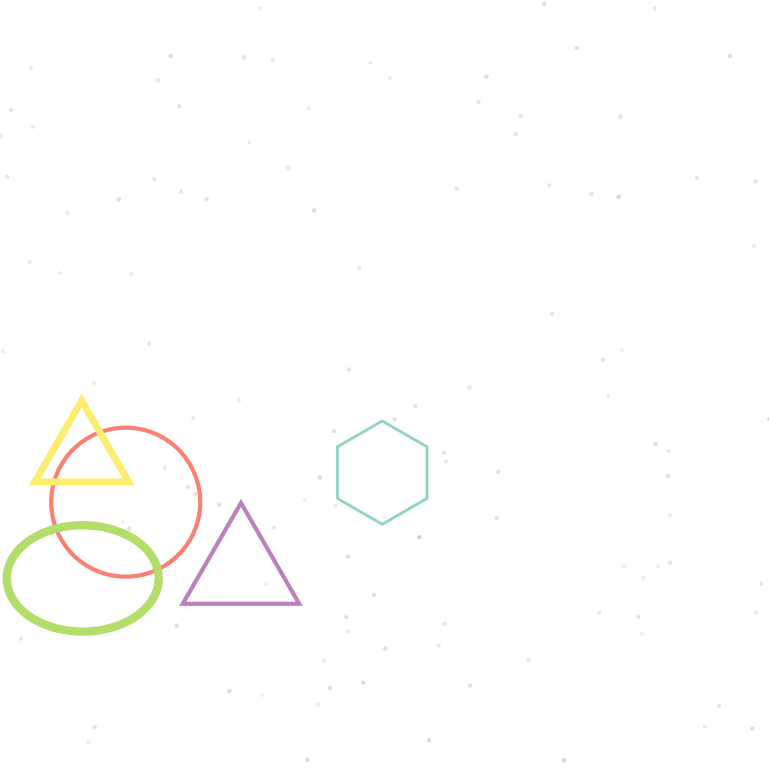[{"shape": "hexagon", "thickness": 1, "radius": 0.34, "center": [0.496, 0.386]}, {"shape": "circle", "thickness": 1.5, "radius": 0.48, "center": [0.163, 0.348]}, {"shape": "oval", "thickness": 3, "radius": 0.49, "center": [0.107, 0.249]}, {"shape": "triangle", "thickness": 1.5, "radius": 0.44, "center": [0.313, 0.26]}, {"shape": "triangle", "thickness": 2.5, "radius": 0.35, "center": [0.106, 0.409]}]